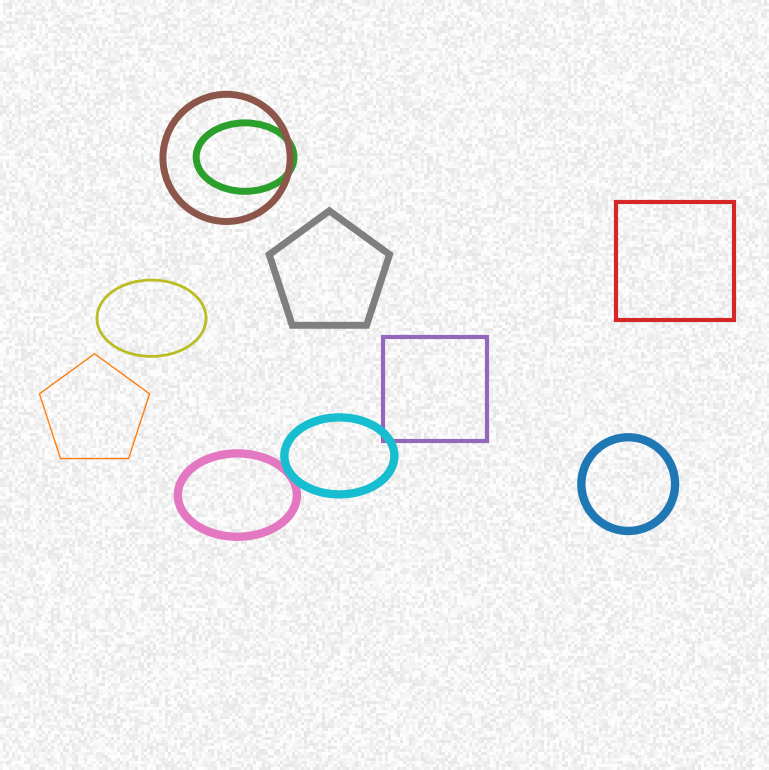[{"shape": "circle", "thickness": 3, "radius": 0.3, "center": [0.816, 0.371]}, {"shape": "pentagon", "thickness": 0.5, "radius": 0.38, "center": [0.123, 0.465]}, {"shape": "oval", "thickness": 2.5, "radius": 0.32, "center": [0.318, 0.796]}, {"shape": "square", "thickness": 1.5, "radius": 0.38, "center": [0.876, 0.661]}, {"shape": "square", "thickness": 1.5, "radius": 0.34, "center": [0.565, 0.495]}, {"shape": "circle", "thickness": 2.5, "radius": 0.41, "center": [0.294, 0.795]}, {"shape": "oval", "thickness": 3, "radius": 0.39, "center": [0.308, 0.357]}, {"shape": "pentagon", "thickness": 2.5, "radius": 0.41, "center": [0.428, 0.644]}, {"shape": "oval", "thickness": 1, "radius": 0.35, "center": [0.197, 0.587]}, {"shape": "oval", "thickness": 3, "radius": 0.36, "center": [0.441, 0.408]}]